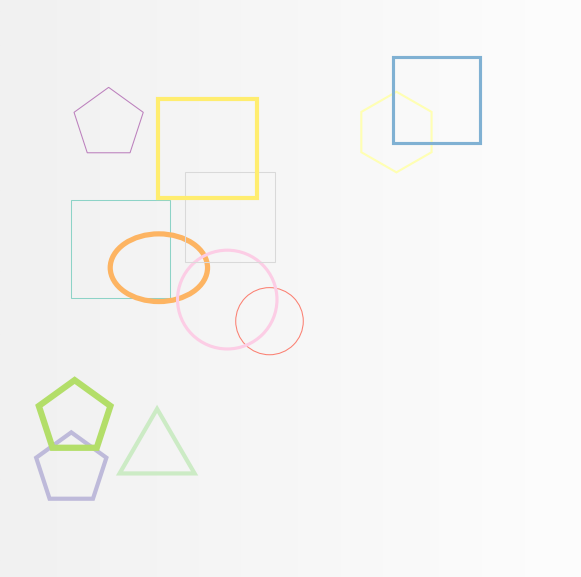[{"shape": "square", "thickness": 0.5, "radius": 0.42, "center": [0.208, 0.567]}, {"shape": "hexagon", "thickness": 1, "radius": 0.35, "center": [0.682, 0.77]}, {"shape": "pentagon", "thickness": 2, "radius": 0.32, "center": [0.123, 0.187]}, {"shape": "circle", "thickness": 0.5, "radius": 0.29, "center": [0.464, 0.443]}, {"shape": "square", "thickness": 1.5, "radius": 0.37, "center": [0.751, 0.826]}, {"shape": "oval", "thickness": 2.5, "radius": 0.42, "center": [0.273, 0.536]}, {"shape": "pentagon", "thickness": 3, "radius": 0.32, "center": [0.128, 0.276]}, {"shape": "circle", "thickness": 1.5, "radius": 0.43, "center": [0.391, 0.48]}, {"shape": "square", "thickness": 0.5, "radius": 0.39, "center": [0.396, 0.624]}, {"shape": "pentagon", "thickness": 0.5, "radius": 0.31, "center": [0.187, 0.785]}, {"shape": "triangle", "thickness": 2, "radius": 0.37, "center": [0.27, 0.217]}, {"shape": "square", "thickness": 2, "radius": 0.43, "center": [0.357, 0.742]}]